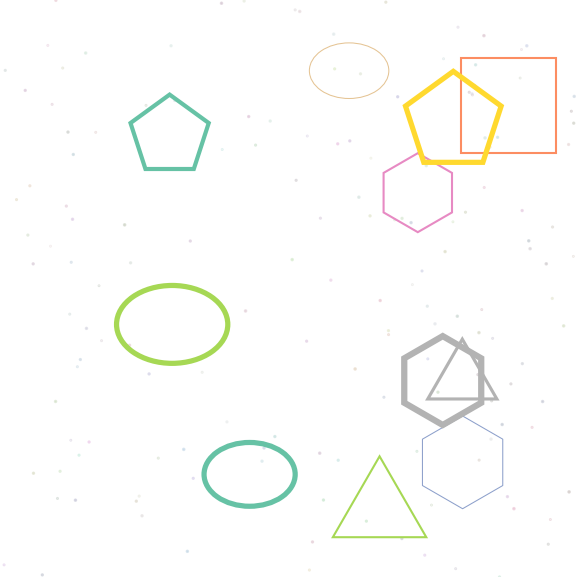[{"shape": "pentagon", "thickness": 2, "radius": 0.36, "center": [0.294, 0.764]}, {"shape": "oval", "thickness": 2.5, "radius": 0.39, "center": [0.432, 0.178]}, {"shape": "square", "thickness": 1, "radius": 0.41, "center": [0.88, 0.817]}, {"shape": "hexagon", "thickness": 0.5, "radius": 0.4, "center": [0.801, 0.199]}, {"shape": "hexagon", "thickness": 1, "radius": 0.34, "center": [0.723, 0.666]}, {"shape": "oval", "thickness": 2.5, "radius": 0.48, "center": [0.298, 0.437]}, {"shape": "triangle", "thickness": 1, "radius": 0.47, "center": [0.657, 0.116]}, {"shape": "pentagon", "thickness": 2.5, "radius": 0.44, "center": [0.785, 0.788]}, {"shape": "oval", "thickness": 0.5, "radius": 0.34, "center": [0.604, 0.877]}, {"shape": "triangle", "thickness": 1.5, "radius": 0.35, "center": [0.801, 0.343]}, {"shape": "hexagon", "thickness": 3, "radius": 0.38, "center": [0.767, 0.34]}]